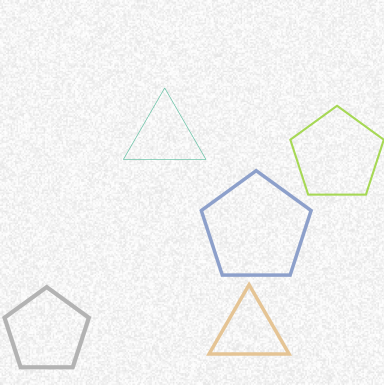[{"shape": "triangle", "thickness": 0.5, "radius": 0.62, "center": [0.428, 0.648]}, {"shape": "pentagon", "thickness": 2.5, "radius": 0.75, "center": [0.665, 0.407]}, {"shape": "pentagon", "thickness": 1.5, "radius": 0.64, "center": [0.876, 0.598]}, {"shape": "triangle", "thickness": 2.5, "radius": 0.6, "center": [0.647, 0.141]}, {"shape": "pentagon", "thickness": 3, "radius": 0.58, "center": [0.121, 0.139]}]